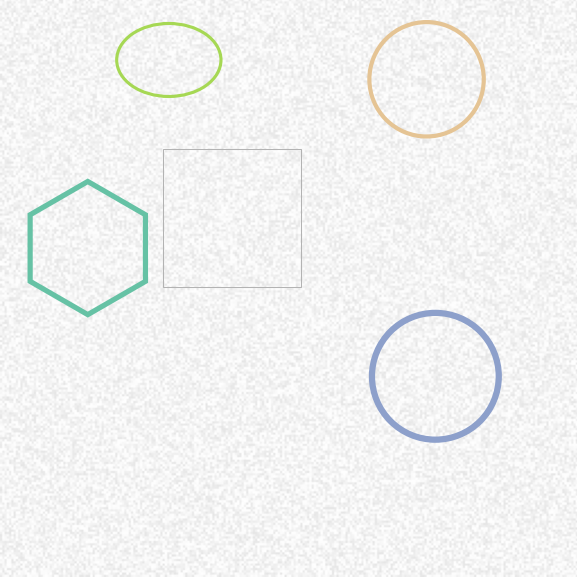[{"shape": "hexagon", "thickness": 2.5, "radius": 0.58, "center": [0.152, 0.57]}, {"shape": "circle", "thickness": 3, "radius": 0.55, "center": [0.754, 0.348]}, {"shape": "oval", "thickness": 1.5, "radius": 0.45, "center": [0.292, 0.895]}, {"shape": "circle", "thickness": 2, "radius": 0.5, "center": [0.739, 0.862]}, {"shape": "square", "thickness": 0.5, "radius": 0.59, "center": [0.401, 0.622]}]